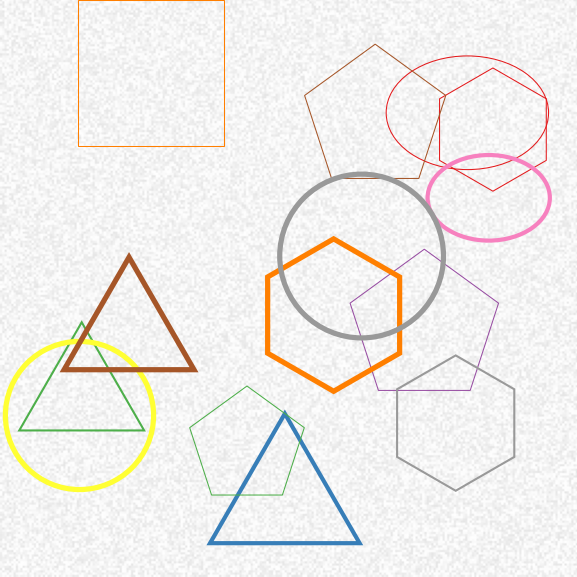[{"shape": "oval", "thickness": 0.5, "radius": 0.7, "center": [0.809, 0.804]}, {"shape": "hexagon", "thickness": 0.5, "radius": 0.53, "center": [0.854, 0.775]}, {"shape": "triangle", "thickness": 2, "radius": 0.75, "center": [0.493, 0.133]}, {"shape": "triangle", "thickness": 1, "radius": 0.62, "center": [0.141, 0.316]}, {"shape": "pentagon", "thickness": 0.5, "radius": 0.52, "center": [0.428, 0.226]}, {"shape": "pentagon", "thickness": 0.5, "radius": 0.68, "center": [0.735, 0.432]}, {"shape": "hexagon", "thickness": 2.5, "radius": 0.66, "center": [0.578, 0.454]}, {"shape": "square", "thickness": 0.5, "radius": 0.63, "center": [0.261, 0.872]}, {"shape": "circle", "thickness": 2.5, "radius": 0.64, "center": [0.138, 0.28]}, {"shape": "triangle", "thickness": 2.5, "radius": 0.65, "center": [0.223, 0.424]}, {"shape": "pentagon", "thickness": 0.5, "radius": 0.64, "center": [0.65, 0.794]}, {"shape": "oval", "thickness": 2, "radius": 0.53, "center": [0.846, 0.657]}, {"shape": "hexagon", "thickness": 1, "radius": 0.59, "center": [0.789, 0.267]}, {"shape": "circle", "thickness": 2.5, "radius": 0.71, "center": [0.626, 0.556]}]